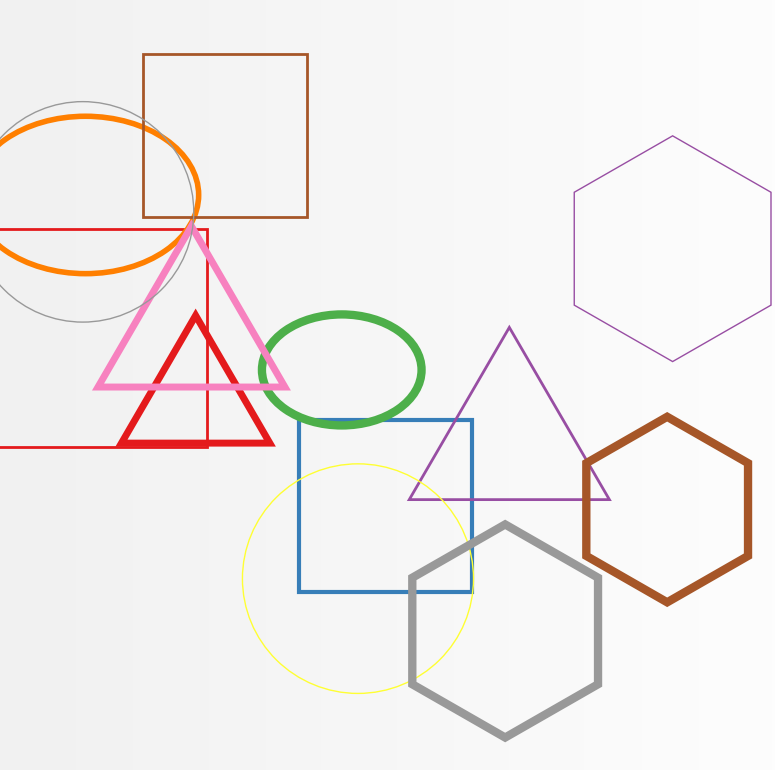[{"shape": "triangle", "thickness": 2.5, "radius": 0.55, "center": [0.252, 0.48]}, {"shape": "square", "thickness": 1, "radius": 0.71, "center": [0.126, 0.561]}, {"shape": "square", "thickness": 1.5, "radius": 0.56, "center": [0.497, 0.343]}, {"shape": "oval", "thickness": 3, "radius": 0.51, "center": [0.441, 0.52]}, {"shape": "hexagon", "thickness": 0.5, "radius": 0.73, "center": [0.868, 0.677]}, {"shape": "triangle", "thickness": 1, "radius": 0.75, "center": [0.657, 0.426]}, {"shape": "oval", "thickness": 2, "radius": 0.73, "center": [0.11, 0.747]}, {"shape": "circle", "thickness": 0.5, "radius": 0.75, "center": [0.462, 0.249]}, {"shape": "hexagon", "thickness": 3, "radius": 0.6, "center": [0.861, 0.338]}, {"shape": "square", "thickness": 1, "radius": 0.53, "center": [0.29, 0.824]}, {"shape": "triangle", "thickness": 2.5, "radius": 0.7, "center": [0.247, 0.567]}, {"shape": "circle", "thickness": 0.5, "radius": 0.72, "center": [0.107, 0.725]}, {"shape": "hexagon", "thickness": 3, "radius": 0.69, "center": [0.652, 0.181]}]